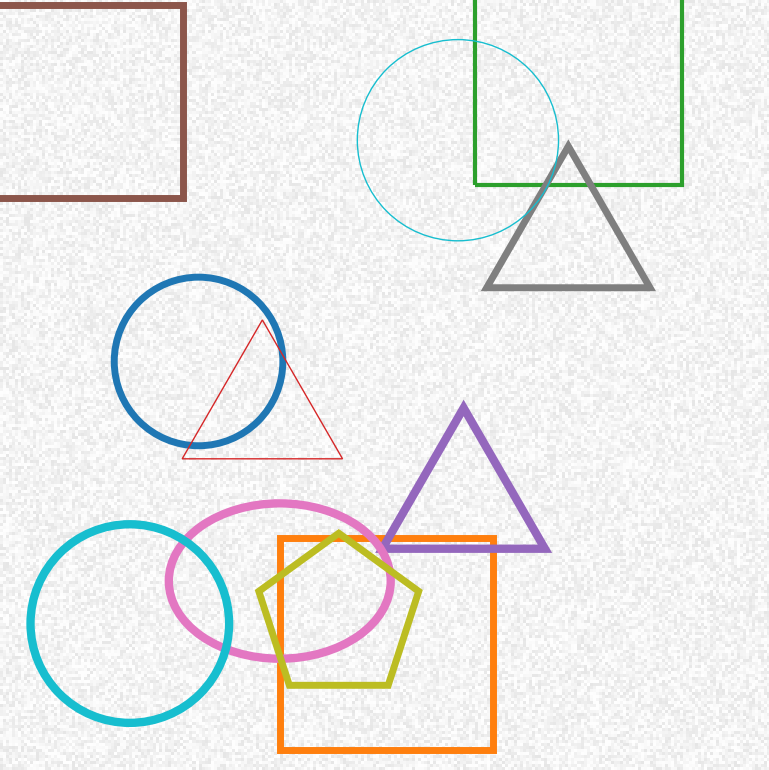[{"shape": "circle", "thickness": 2.5, "radius": 0.55, "center": [0.258, 0.531]}, {"shape": "square", "thickness": 2.5, "radius": 0.69, "center": [0.502, 0.163]}, {"shape": "square", "thickness": 1.5, "radius": 0.67, "center": [0.751, 0.894]}, {"shape": "triangle", "thickness": 0.5, "radius": 0.6, "center": [0.341, 0.464]}, {"shape": "triangle", "thickness": 3, "radius": 0.61, "center": [0.602, 0.348]}, {"shape": "square", "thickness": 2.5, "radius": 0.63, "center": [0.113, 0.868]}, {"shape": "oval", "thickness": 3, "radius": 0.72, "center": [0.363, 0.245]}, {"shape": "triangle", "thickness": 2.5, "radius": 0.61, "center": [0.738, 0.688]}, {"shape": "pentagon", "thickness": 2.5, "radius": 0.55, "center": [0.44, 0.198]}, {"shape": "circle", "thickness": 0.5, "radius": 0.65, "center": [0.595, 0.818]}, {"shape": "circle", "thickness": 3, "radius": 0.64, "center": [0.169, 0.19]}]